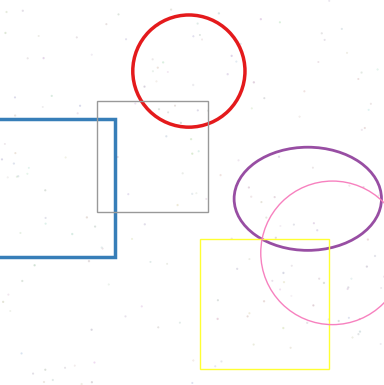[{"shape": "circle", "thickness": 2.5, "radius": 0.73, "center": [0.491, 0.815]}, {"shape": "square", "thickness": 2.5, "radius": 0.89, "center": [0.12, 0.512]}, {"shape": "oval", "thickness": 2, "radius": 0.96, "center": [0.799, 0.484]}, {"shape": "square", "thickness": 1, "radius": 0.84, "center": [0.687, 0.21]}, {"shape": "circle", "thickness": 1, "radius": 0.93, "center": [0.864, 0.343]}, {"shape": "square", "thickness": 1, "radius": 0.73, "center": [0.396, 0.594]}]